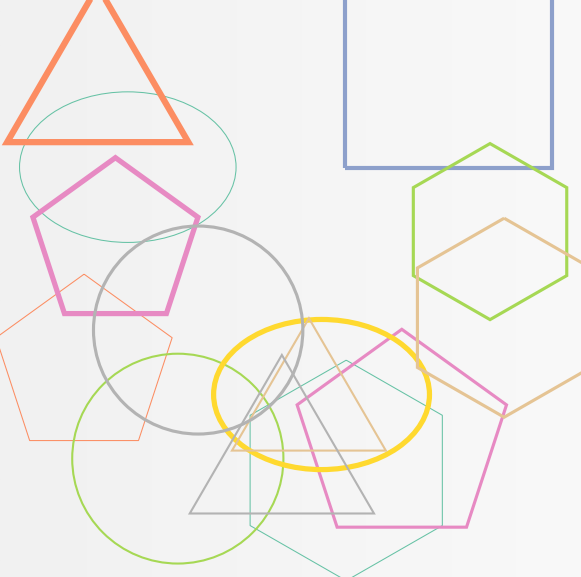[{"shape": "hexagon", "thickness": 0.5, "radius": 0.95, "center": [0.596, 0.185]}, {"shape": "oval", "thickness": 0.5, "radius": 0.93, "center": [0.22, 0.71]}, {"shape": "triangle", "thickness": 3, "radius": 0.9, "center": [0.168, 0.843]}, {"shape": "pentagon", "thickness": 0.5, "radius": 0.8, "center": [0.145, 0.365]}, {"shape": "square", "thickness": 2, "radius": 0.89, "center": [0.772, 0.887]}, {"shape": "pentagon", "thickness": 2.5, "radius": 0.75, "center": [0.199, 0.577]}, {"shape": "pentagon", "thickness": 1.5, "radius": 0.95, "center": [0.691, 0.24]}, {"shape": "circle", "thickness": 1, "radius": 0.91, "center": [0.306, 0.205]}, {"shape": "hexagon", "thickness": 1.5, "radius": 0.76, "center": [0.843, 0.598]}, {"shape": "oval", "thickness": 2.5, "radius": 0.93, "center": [0.553, 0.316]}, {"shape": "hexagon", "thickness": 1.5, "radius": 0.86, "center": [0.867, 0.449]}, {"shape": "triangle", "thickness": 1, "radius": 0.76, "center": [0.531, 0.295]}, {"shape": "circle", "thickness": 1.5, "radius": 0.9, "center": [0.341, 0.428]}, {"shape": "triangle", "thickness": 1, "radius": 0.91, "center": [0.485, 0.201]}]